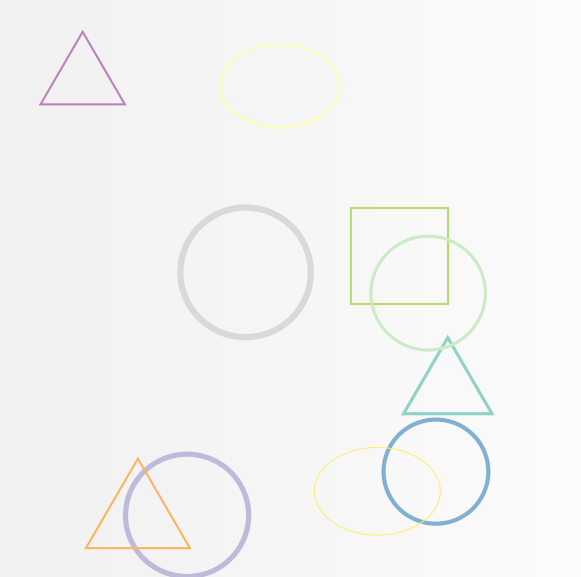[{"shape": "triangle", "thickness": 1.5, "radius": 0.44, "center": [0.77, 0.327]}, {"shape": "oval", "thickness": 1, "radius": 0.51, "center": [0.482, 0.85]}, {"shape": "circle", "thickness": 2.5, "radius": 0.53, "center": [0.322, 0.107]}, {"shape": "circle", "thickness": 2, "radius": 0.45, "center": [0.75, 0.182]}, {"shape": "triangle", "thickness": 1, "radius": 0.52, "center": [0.237, 0.102]}, {"shape": "square", "thickness": 1, "radius": 0.42, "center": [0.687, 0.556]}, {"shape": "circle", "thickness": 3, "radius": 0.56, "center": [0.423, 0.528]}, {"shape": "triangle", "thickness": 1, "radius": 0.42, "center": [0.142, 0.86]}, {"shape": "circle", "thickness": 1.5, "radius": 0.49, "center": [0.737, 0.492]}, {"shape": "oval", "thickness": 0.5, "radius": 0.54, "center": [0.649, 0.149]}]